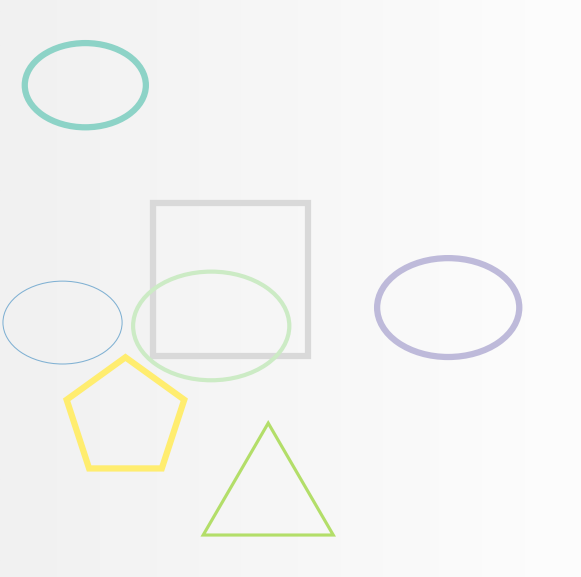[{"shape": "oval", "thickness": 3, "radius": 0.52, "center": [0.147, 0.852]}, {"shape": "oval", "thickness": 3, "radius": 0.61, "center": [0.771, 0.467]}, {"shape": "oval", "thickness": 0.5, "radius": 0.51, "center": [0.108, 0.441]}, {"shape": "triangle", "thickness": 1.5, "radius": 0.65, "center": [0.461, 0.137]}, {"shape": "square", "thickness": 3, "radius": 0.67, "center": [0.396, 0.515]}, {"shape": "oval", "thickness": 2, "radius": 0.67, "center": [0.363, 0.435]}, {"shape": "pentagon", "thickness": 3, "radius": 0.53, "center": [0.216, 0.274]}]